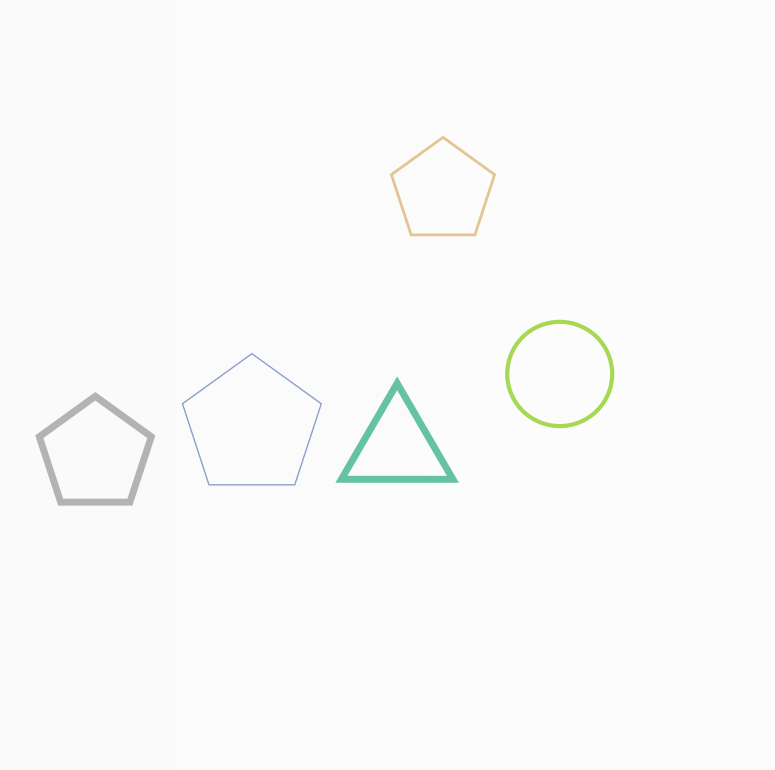[{"shape": "triangle", "thickness": 2.5, "radius": 0.42, "center": [0.512, 0.419]}, {"shape": "pentagon", "thickness": 0.5, "radius": 0.47, "center": [0.325, 0.447]}, {"shape": "circle", "thickness": 1.5, "radius": 0.34, "center": [0.722, 0.514]}, {"shape": "pentagon", "thickness": 1, "radius": 0.35, "center": [0.572, 0.752]}, {"shape": "pentagon", "thickness": 2.5, "radius": 0.38, "center": [0.123, 0.409]}]